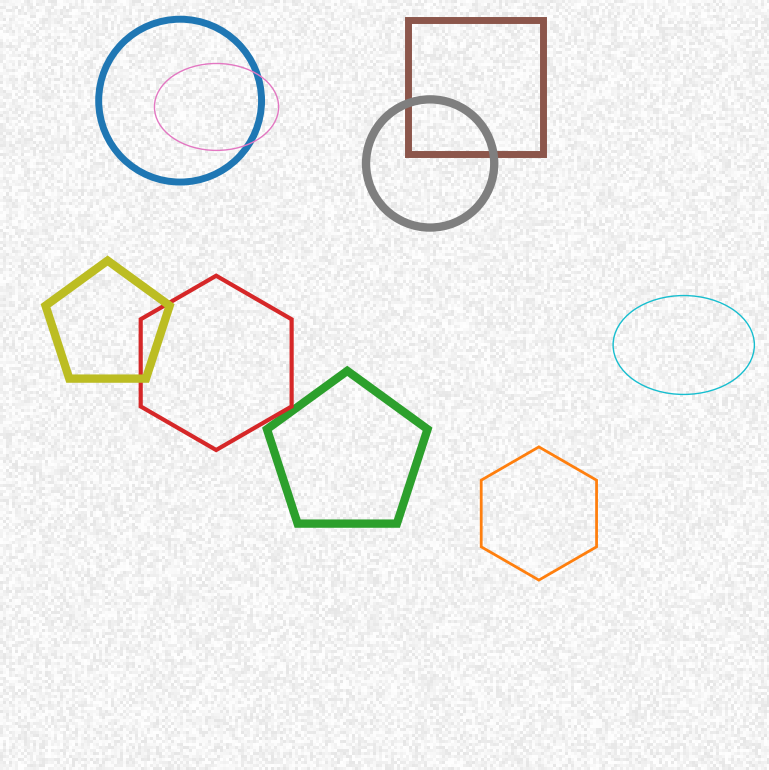[{"shape": "circle", "thickness": 2.5, "radius": 0.53, "center": [0.234, 0.869]}, {"shape": "hexagon", "thickness": 1, "radius": 0.43, "center": [0.7, 0.333]}, {"shape": "pentagon", "thickness": 3, "radius": 0.55, "center": [0.451, 0.409]}, {"shape": "hexagon", "thickness": 1.5, "radius": 0.57, "center": [0.281, 0.529]}, {"shape": "square", "thickness": 2.5, "radius": 0.44, "center": [0.617, 0.887]}, {"shape": "oval", "thickness": 0.5, "radius": 0.4, "center": [0.281, 0.861]}, {"shape": "circle", "thickness": 3, "radius": 0.42, "center": [0.559, 0.788]}, {"shape": "pentagon", "thickness": 3, "radius": 0.42, "center": [0.14, 0.577]}, {"shape": "oval", "thickness": 0.5, "radius": 0.46, "center": [0.888, 0.552]}]